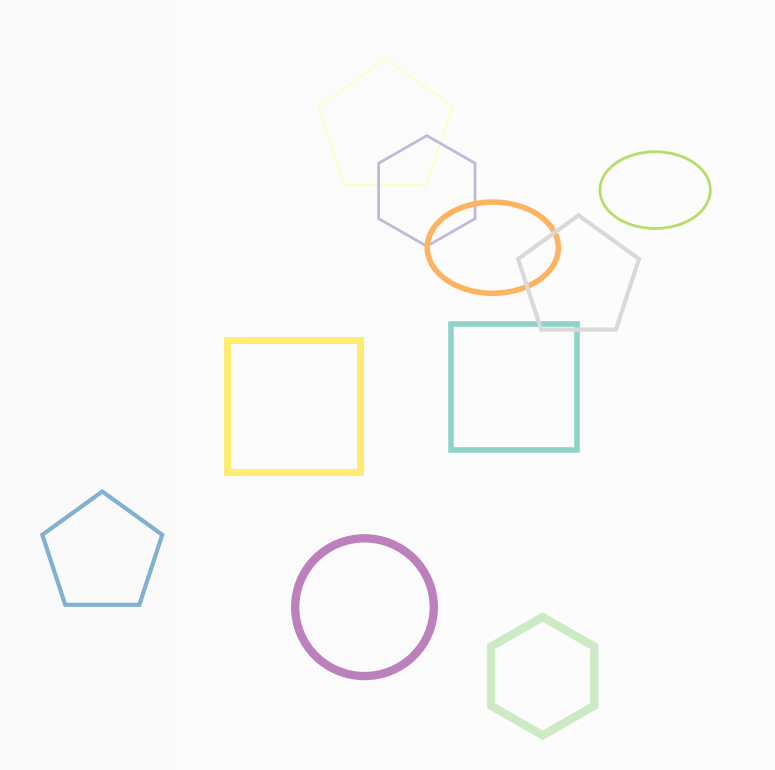[{"shape": "square", "thickness": 2, "radius": 0.41, "center": [0.664, 0.497]}, {"shape": "pentagon", "thickness": 0.5, "radius": 0.45, "center": [0.498, 0.833]}, {"shape": "hexagon", "thickness": 1, "radius": 0.36, "center": [0.551, 0.752]}, {"shape": "pentagon", "thickness": 1.5, "radius": 0.41, "center": [0.132, 0.28]}, {"shape": "oval", "thickness": 2, "radius": 0.42, "center": [0.636, 0.678]}, {"shape": "oval", "thickness": 1, "radius": 0.36, "center": [0.845, 0.753]}, {"shape": "pentagon", "thickness": 1.5, "radius": 0.41, "center": [0.747, 0.638]}, {"shape": "circle", "thickness": 3, "radius": 0.45, "center": [0.47, 0.211]}, {"shape": "hexagon", "thickness": 3, "radius": 0.38, "center": [0.7, 0.122]}, {"shape": "square", "thickness": 2.5, "radius": 0.43, "center": [0.378, 0.472]}]